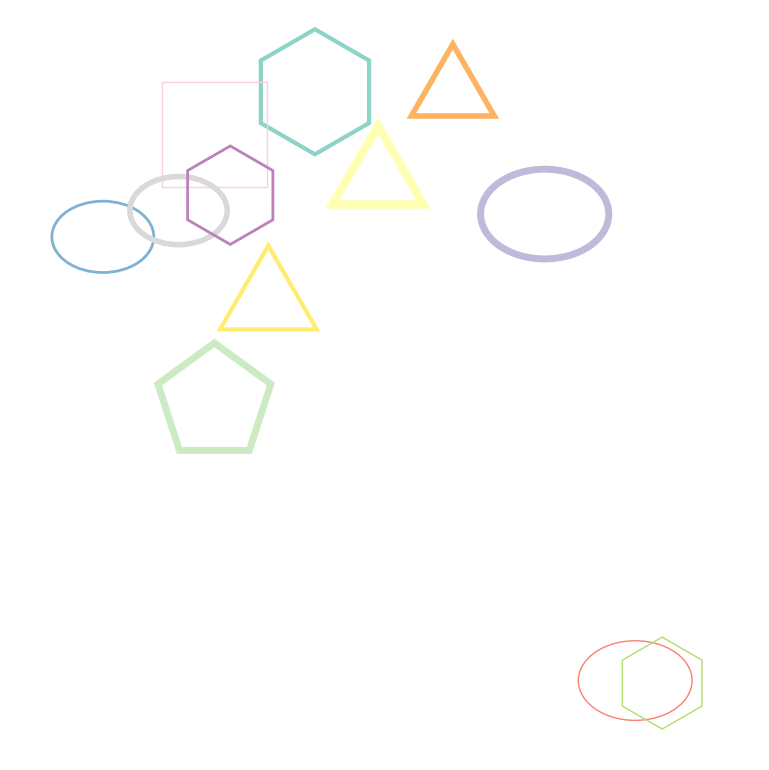[{"shape": "hexagon", "thickness": 1.5, "radius": 0.41, "center": [0.409, 0.881]}, {"shape": "triangle", "thickness": 3, "radius": 0.34, "center": [0.491, 0.769]}, {"shape": "oval", "thickness": 2.5, "radius": 0.42, "center": [0.707, 0.722]}, {"shape": "oval", "thickness": 0.5, "radius": 0.37, "center": [0.825, 0.116]}, {"shape": "oval", "thickness": 1, "radius": 0.33, "center": [0.134, 0.692]}, {"shape": "triangle", "thickness": 2, "radius": 0.31, "center": [0.588, 0.88]}, {"shape": "hexagon", "thickness": 0.5, "radius": 0.3, "center": [0.86, 0.113]}, {"shape": "square", "thickness": 0.5, "radius": 0.34, "center": [0.279, 0.825]}, {"shape": "oval", "thickness": 2, "radius": 0.32, "center": [0.232, 0.726]}, {"shape": "hexagon", "thickness": 1, "radius": 0.32, "center": [0.299, 0.746]}, {"shape": "pentagon", "thickness": 2.5, "radius": 0.39, "center": [0.278, 0.477]}, {"shape": "triangle", "thickness": 1.5, "radius": 0.36, "center": [0.348, 0.608]}]